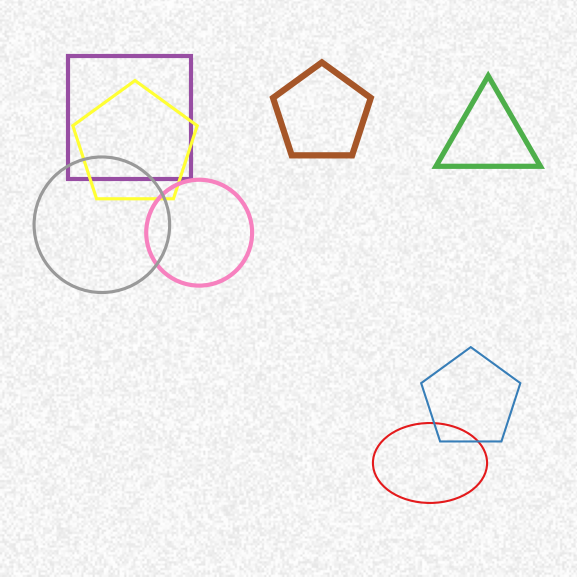[{"shape": "oval", "thickness": 1, "radius": 0.49, "center": [0.745, 0.197]}, {"shape": "pentagon", "thickness": 1, "radius": 0.45, "center": [0.815, 0.308]}, {"shape": "triangle", "thickness": 2.5, "radius": 0.52, "center": [0.845, 0.763]}, {"shape": "square", "thickness": 2, "radius": 0.53, "center": [0.224, 0.796]}, {"shape": "pentagon", "thickness": 1.5, "radius": 0.57, "center": [0.234, 0.746]}, {"shape": "pentagon", "thickness": 3, "radius": 0.44, "center": [0.557, 0.802]}, {"shape": "circle", "thickness": 2, "radius": 0.46, "center": [0.345, 0.596]}, {"shape": "circle", "thickness": 1.5, "radius": 0.59, "center": [0.176, 0.61]}]